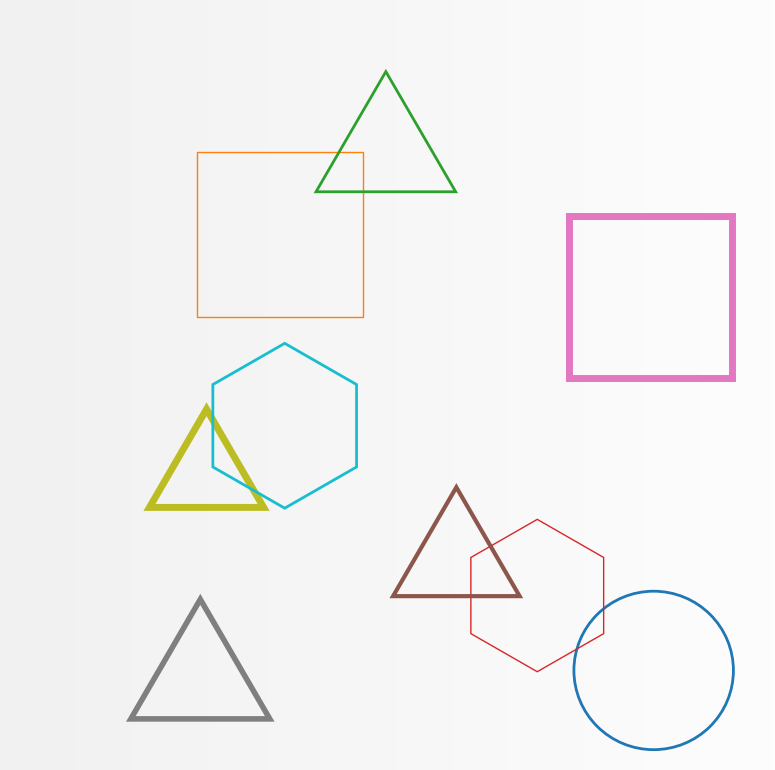[{"shape": "circle", "thickness": 1, "radius": 0.51, "center": [0.843, 0.129]}, {"shape": "square", "thickness": 0.5, "radius": 0.53, "center": [0.361, 0.696]}, {"shape": "triangle", "thickness": 1, "radius": 0.52, "center": [0.498, 0.803]}, {"shape": "hexagon", "thickness": 0.5, "radius": 0.49, "center": [0.693, 0.227]}, {"shape": "triangle", "thickness": 1.5, "radius": 0.47, "center": [0.589, 0.273]}, {"shape": "square", "thickness": 2.5, "radius": 0.52, "center": [0.84, 0.615]}, {"shape": "triangle", "thickness": 2, "radius": 0.52, "center": [0.258, 0.118]}, {"shape": "triangle", "thickness": 2.5, "radius": 0.43, "center": [0.267, 0.384]}, {"shape": "hexagon", "thickness": 1, "radius": 0.54, "center": [0.367, 0.447]}]